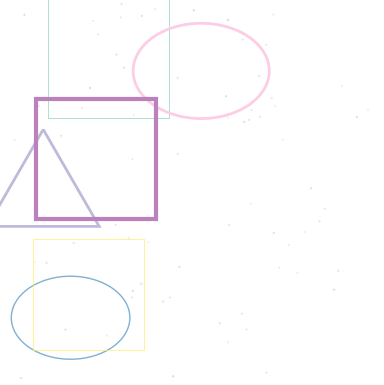[{"shape": "square", "thickness": 0.5, "radius": 0.79, "center": [0.281, 0.85]}, {"shape": "triangle", "thickness": 2, "radius": 0.84, "center": [0.112, 0.496]}, {"shape": "oval", "thickness": 1, "radius": 0.77, "center": [0.183, 0.175]}, {"shape": "oval", "thickness": 2, "radius": 0.88, "center": [0.523, 0.816]}, {"shape": "square", "thickness": 3, "radius": 0.78, "center": [0.25, 0.587]}, {"shape": "square", "thickness": 0.5, "radius": 0.72, "center": [0.23, 0.234]}]